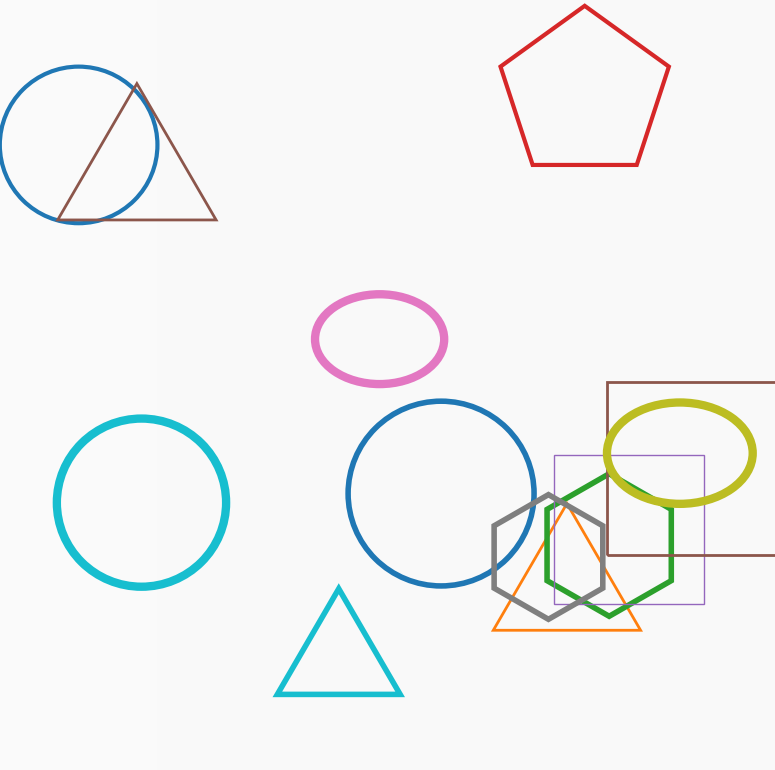[{"shape": "circle", "thickness": 1.5, "radius": 0.51, "center": [0.101, 0.812]}, {"shape": "circle", "thickness": 2, "radius": 0.6, "center": [0.569, 0.359]}, {"shape": "triangle", "thickness": 1, "radius": 0.55, "center": [0.732, 0.236]}, {"shape": "hexagon", "thickness": 2, "radius": 0.46, "center": [0.786, 0.292]}, {"shape": "pentagon", "thickness": 1.5, "radius": 0.57, "center": [0.754, 0.878]}, {"shape": "square", "thickness": 0.5, "radius": 0.49, "center": [0.811, 0.312]}, {"shape": "triangle", "thickness": 1, "radius": 0.59, "center": [0.177, 0.773]}, {"shape": "square", "thickness": 1, "radius": 0.56, "center": [0.896, 0.392]}, {"shape": "oval", "thickness": 3, "radius": 0.42, "center": [0.49, 0.56]}, {"shape": "hexagon", "thickness": 2, "radius": 0.4, "center": [0.708, 0.277]}, {"shape": "oval", "thickness": 3, "radius": 0.47, "center": [0.877, 0.411]}, {"shape": "triangle", "thickness": 2, "radius": 0.46, "center": [0.437, 0.144]}, {"shape": "circle", "thickness": 3, "radius": 0.55, "center": [0.183, 0.347]}]